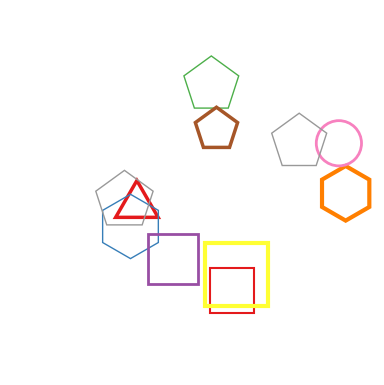[{"shape": "triangle", "thickness": 2.5, "radius": 0.32, "center": [0.356, 0.467]}, {"shape": "square", "thickness": 1.5, "radius": 0.29, "center": [0.603, 0.246]}, {"shape": "hexagon", "thickness": 1, "radius": 0.42, "center": [0.339, 0.412]}, {"shape": "pentagon", "thickness": 1, "radius": 0.37, "center": [0.549, 0.78]}, {"shape": "square", "thickness": 2, "radius": 0.33, "center": [0.449, 0.327]}, {"shape": "hexagon", "thickness": 3, "radius": 0.35, "center": [0.898, 0.498]}, {"shape": "square", "thickness": 3, "radius": 0.41, "center": [0.615, 0.287]}, {"shape": "pentagon", "thickness": 2.5, "radius": 0.29, "center": [0.562, 0.664]}, {"shape": "circle", "thickness": 2, "radius": 0.29, "center": [0.88, 0.628]}, {"shape": "pentagon", "thickness": 1, "radius": 0.39, "center": [0.323, 0.479]}, {"shape": "pentagon", "thickness": 1, "radius": 0.38, "center": [0.777, 0.631]}]